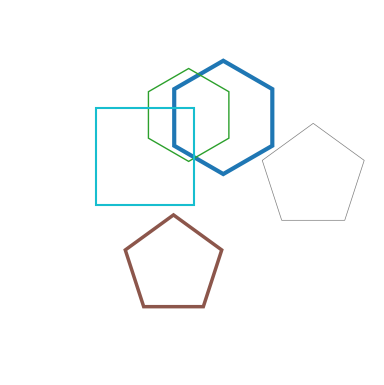[{"shape": "hexagon", "thickness": 3, "radius": 0.74, "center": [0.58, 0.695]}, {"shape": "hexagon", "thickness": 1, "radius": 0.6, "center": [0.49, 0.701]}, {"shape": "pentagon", "thickness": 2.5, "radius": 0.66, "center": [0.451, 0.31]}, {"shape": "pentagon", "thickness": 0.5, "radius": 0.7, "center": [0.814, 0.54]}, {"shape": "square", "thickness": 1.5, "radius": 0.63, "center": [0.377, 0.593]}]